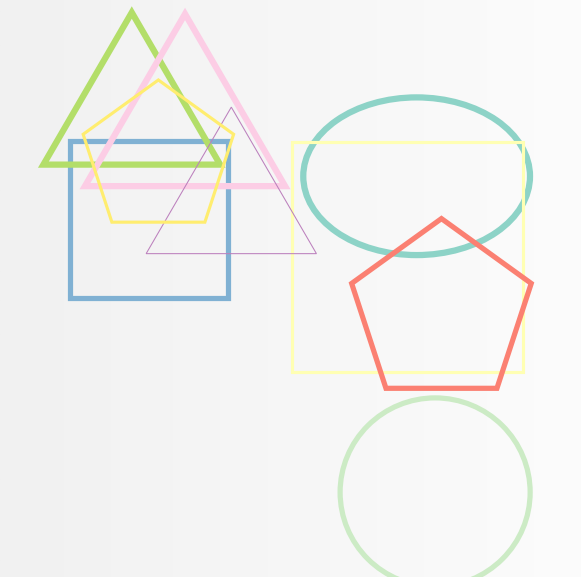[{"shape": "oval", "thickness": 3, "radius": 0.98, "center": [0.717, 0.694]}, {"shape": "square", "thickness": 1.5, "radius": 0.99, "center": [0.701, 0.554]}, {"shape": "pentagon", "thickness": 2.5, "radius": 0.81, "center": [0.759, 0.458]}, {"shape": "square", "thickness": 2.5, "radius": 0.68, "center": [0.257, 0.619]}, {"shape": "triangle", "thickness": 3, "radius": 0.88, "center": [0.227, 0.802]}, {"shape": "triangle", "thickness": 3, "radius": 0.99, "center": [0.318, 0.776]}, {"shape": "triangle", "thickness": 0.5, "radius": 0.85, "center": [0.398, 0.644]}, {"shape": "circle", "thickness": 2.5, "radius": 0.82, "center": [0.749, 0.147]}, {"shape": "pentagon", "thickness": 1.5, "radius": 0.68, "center": [0.272, 0.725]}]